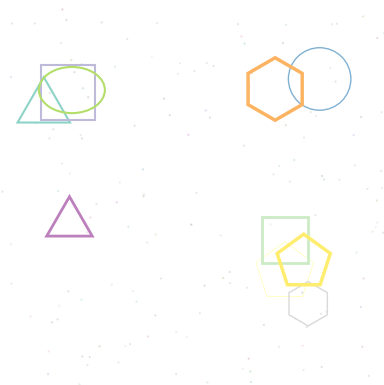[{"shape": "triangle", "thickness": 1.5, "radius": 0.39, "center": [0.114, 0.721]}, {"shape": "pentagon", "thickness": 0.5, "radius": 0.39, "center": [0.74, 0.293]}, {"shape": "square", "thickness": 1.5, "radius": 0.35, "center": [0.177, 0.76]}, {"shape": "circle", "thickness": 1, "radius": 0.41, "center": [0.83, 0.795]}, {"shape": "hexagon", "thickness": 2.5, "radius": 0.41, "center": [0.715, 0.769]}, {"shape": "oval", "thickness": 1.5, "radius": 0.43, "center": [0.187, 0.766]}, {"shape": "hexagon", "thickness": 1, "radius": 0.29, "center": [0.8, 0.211]}, {"shape": "triangle", "thickness": 2, "radius": 0.34, "center": [0.18, 0.421]}, {"shape": "square", "thickness": 2, "radius": 0.3, "center": [0.74, 0.376]}, {"shape": "pentagon", "thickness": 2.5, "radius": 0.36, "center": [0.789, 0.319]}]